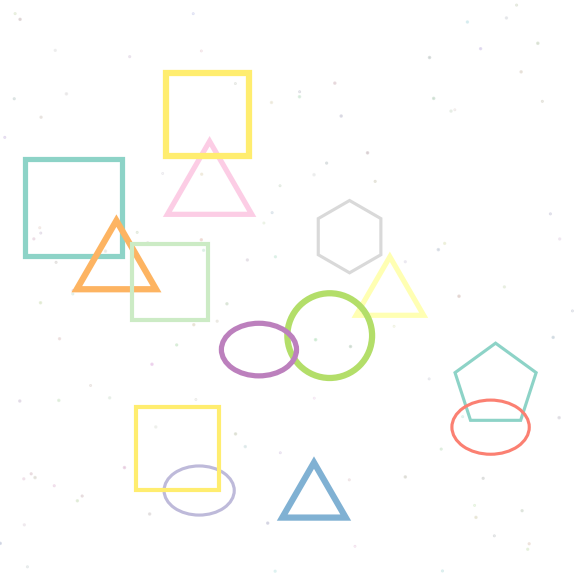[{"shape": "pentagon", "thickness": 1.5, "radius": 0.37, "center": [0.858, 0.331]}, {"shape": "square", "thickness": 2.5, "radius": 0.42, "center": [0.128, 0.64]}, {"shape": "triangle", "thickness": 2.5, "radius": 0.34, "center": [0.675, 0.487]}, {"shape": "oval", "thickness": 1.5, "radius": 0.3, "center": [0.345, 0.15]}, {"shape": "oval", "thickness": 1.5, "radius": 0.33, "center": [0.849, 0.259]}, {"shape": "triangle", "thickness": 3, "radius": 0.32, "center": [0.544, 0.135]}, {"shape": "triangle", "thickness": 3, "radius": 0.4, "center": [0.202, 0.538]}, {"shape": "circle", "thickness": 3, "radius": 0.37, "center": [0.571, 0.418]}, {"shape": "triangle", "thickness": 2.5, "radius": 0.42, "center": [0.363, 0.67]}, {"shape": "hexagon", "thickness": 1.5, "radius": 0.31, "center": [0.605, 0.589]}, {"shape": "oval", "thickness": 2.5, "radius": 0.33, "center": [0.448, 0.394]}, {"shape": "square", "thickness": 2, "radius": 0.33, "center": [0.295, 0.511]}, {"shape": "square", "thickness": 2, "radius": 0.36, "center": [0.307, 0.222]}, {"shape": "square", "thickness": 3, "radius": 0.36, "center": [0.359, 0.801]}]